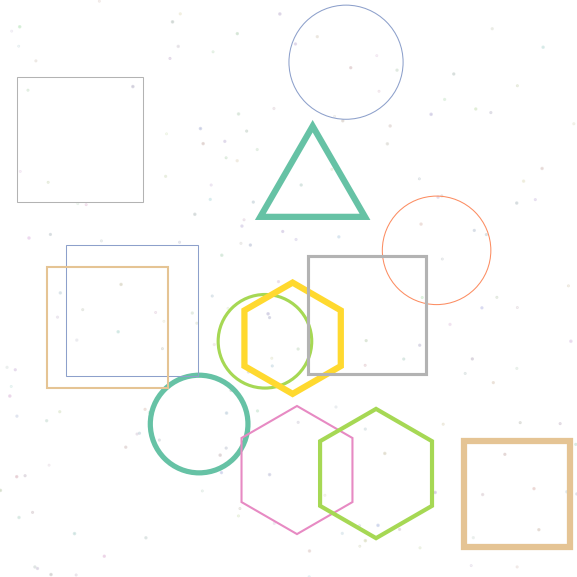[{"shape": "triangle", "thickness": 3, "radius": 0.52, "center": [0.541, 0.676]}, {"shape": "circle", "thickness": 2.5, "radius": 0.42, "center": [0.345, 0.265]}, {"shape": "circle", "thickness": 0.5, "radius": 0.47, "center": [0.756, 0.566]}, {"shape": "square", "thickness": 0.5, "radius": 0.57, "center": [0.229, 0.462]}, {"shape": "circle", "thickness": 0.5, "radius": 0.49, "center": [0.599, 0.891]}, {"shape": "hexagon", "thickness": 1, "radius": 0.55, "center": [0.514, 0.185]}, {"shape": "circle", "thickness": 1.5, "radius": 0.41, "center": [0.459, 0.408]}, {"shape": "hexagon", "thickness": 2, "radius": 0.56, "center": [0.651, 0.179]}, {"shape": "hexagon", "thickness": 3, "radius": 0.48, "center": [0.507, 0.413]}, {"shape": "square", "thickness": 1, "radius": 0.52, "center": [0.185, 0.433]}, {"shape": "square", "thickness": 3, "radius": 0.46, "center": [0.895, 0.144]}, {"shape": "square", "thickness": 0.5, "radius": 0.54, "center": [0.138, 0.757]}, {"shape": "square", "thickness": 1.5, "radius": 0.51, "center": [0.635, 0.453]}]